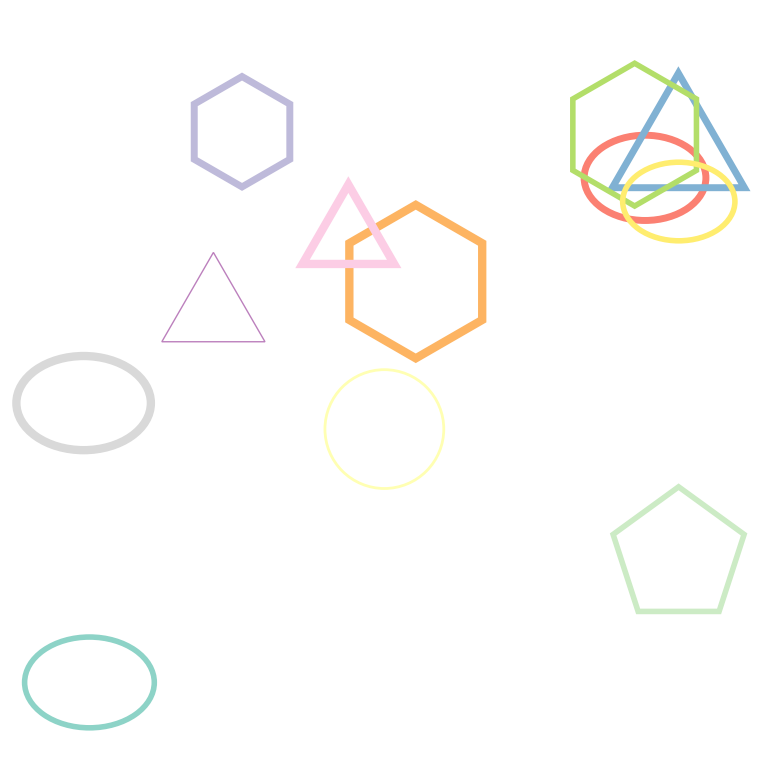[{"shape": "oval", "thickness": 2, "radius": 0.42, "center": [0.116, 0.114]}, {"shape": "circle", "thickness": 1, "radius": 0.39, "center": [0.499, 0.443]}, {"shape": "hexagon", "thickness": 2.5, "radius": 0.36, "center": [0.314, 0.829]}, {"shape": "oval", "thickness": 2.5, "radius": 0.4, "center": [0.838, 0.769]}, {"shape": "triangle", "thickness": 2.5, "radius": 0.5, "center": [0.881, 0.806]}, {"shape": "hexagon", "thickness": 3, "radius": 0.5, "center": [0.54, 0.634]}, {"shape": "hexagon", "thickness": 2, "radius": 0.46, "center": [0.824, 0.825]}, {"shape": "triangle", "thickness": 3, "radius": 0.34, "center": [0.452, 0.692]}, {"shape": "oval", "thickness": 3, "radius": 0.44, "center": [0.109, 0.477]}, {"shape": "triangle", "thickness": 0.5, "radius": 0.39, "center": [0.277, 0.595]}, {"shape": "pentagon", "thickness": 2, "radius": 0.45, "center": [0.881, 0.278]}, {"shape": "oval", "thickness": 2, "radius": 0.36, "center": [0.882, 0.738]}]